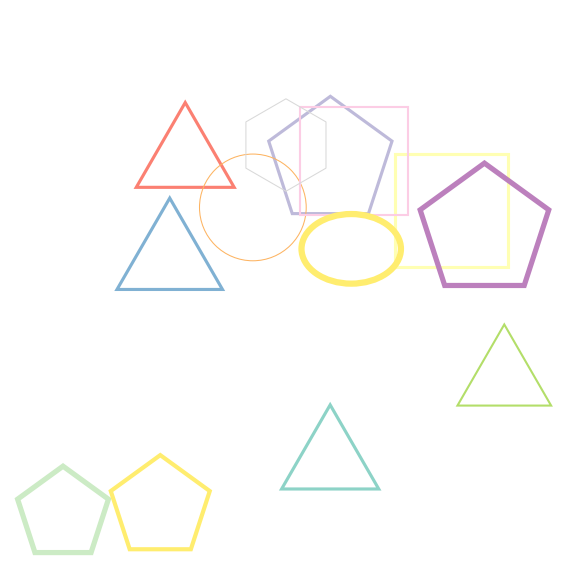[{"shape": "triangle", "thickness": 1.5, "radius": 0.49, "center": [0.572, 0.201]}, {"shape": "square", "thickness": 1.5, "radius": 0.49, "center": [0.782, 0.635]}, {"shape": "pentagon", "thickness": 1.5, "radius": 0.56, "center": [0.572, 0.72]}, {"shape": "triangle", "thickness": 1.5, "radius": 0.49, "center": [0.321, 0.724]}, {"shape": "triangle", "thickness": 1.5, "radius": 0.53, "center": [0.294, 0.551]}, {"shape": "circle", "thickness": 0.5, "radius": 0.46, "center": [0.438, 0.64]}, {"shape": "triangle", "thickness": 1, "radius": 0.47, "center": [0.873, 0.344]}, {"shape": "square", "thickness": 1, "radius": 0.47, "center": [0.613, 0.721]}, {"shape": "hexagon", "thickness": 0.5, "radius": 0.4, "center": [0.495, 0.748]}, {"shape": "pentagon", "thickness": 2.5, "radius": 0.59, "center": [0.839, 0.6]}, {"shape": "pentagon", "thickness": 2.5, "radius": 0.41, "center": [0.109, 0.109]}, {"shape": "oval", "thickness": 3, "radius": 0.43, "center": [0.608, 0.568]}, {"shape": "pentagon", "thickness": 2, "radius": 0.45, "center": [0.278, 0.121]}]